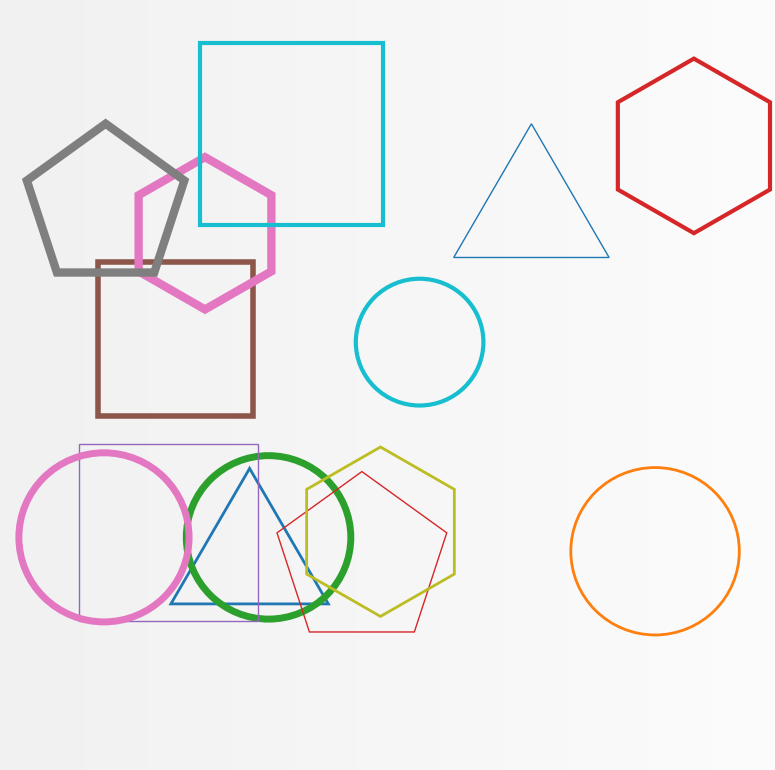[{"shape": "triangle", "thickness": 0.5, "radius": 0.58, "center": [0.686, 0.723]}, {"shape": "triangle", "thickness": 1, "radius": 0.59, "center": [0.322, 0.274]}, {"shape": "circle", "thickness": 1, "radius": 0.54, "center": [0.845, 0.284]}, {"shape": "circle", "thickness": 2.5, "radius": 0.53, "center": [0.347, 0.302]}, {"shape": "pentagon", "thickness": 0.5, "radius": 0.58, "center": [0.467, 0.272]}, {"shape": "hexagon", "thickness": 1.5, "radius": 0.57, "center": [0.895, 0.811]}, {"shape": "square", "thickness": 0.5, "radius": 0.58, "center": [0.217, 0.308]}, {"shape": "square", "thickness": 2, "radius": 0.5, "center": [0.227, 0.56]}, {"shape": "hexagon", "thickness": 3, "radius": 0.49, "center": [0.265, 0.697]}, {"shape": "circle", "thickness": 2.5, "radius": 0.55, "center": [0.134, 0.302]}, {"shape": "pentagon", "thickness": 3, "radius": 0.53, "center": [0.136, 0.733]}, {"shape": "hexagon", "thickness": 1, "radius": 0.55, "center": [0.491, 0.309]}, {"shape": "square", "thickness": 1.5, "radius": 0.59, "center": [0.376, 0.826]}, {"shape": "circle", "thickness": 1.5, "radius": 0.41, "center": [0.541, 0.556]}]